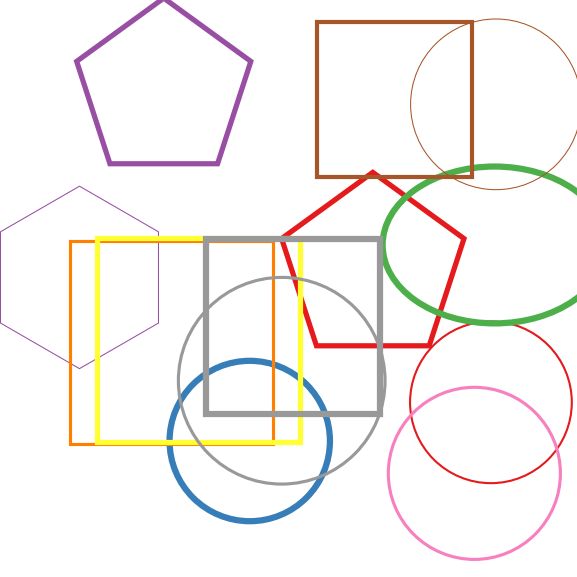[{"shape": "circle", "thickness": 1, "radius": 0.7, "center": [0.85, 0.303]}, {"shape": "pentagon", "thickness": 2.5, "radius": 0.83, "center": [0.646, 0.535]}, {"shape": "circle", "thickness": 3, "radius": 0.69, "center": [0.432, 0.235]}, {"shape": "oval", "thickness": 3, "radius": 0.97, "center": [0.857, 0.575]}, {"shape": "pentagon", "thickness": 2.5, "radius": 0.79, "center": [0.284, 0.844]}, {"shape": "hexagon", "thickness": 0.5, "radius": 0.79, "center": [0.138, 0.519]}, {"shape": "square", "thickness": 1.5, "radius": 0.88, "center": [0.297, 0.406]}, {"shape": "square", "thickness": 2.5, "radius": 0.88, "center": [0.344, 0.41]}, {"shape": "circle", "thickness": 0.5, "radius": 0.74, "center": [0.859, 0.818]}, {"shape": "square", "thickness": 2, "radius": 0.67, "center": [0.683, 0.827]}, {"shape": "circle", "thickness": 1.5, "radius": 0.75, "center": [0.821, 0.179]}, {"shape": "square", "thickness": 3, "radius": 0.75, "center": [0.507, 0.434]}, {"shape": "circle", "thickness": 1.5, "radius": 0.89, "center": [0.488, 0.34]}]